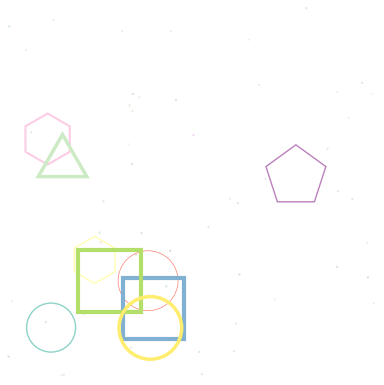[{"shape": "circle", "thickness": 1, "radius": 0.32, "center": [0.133, 0.149]}, {"shape": "hexagon", "thickness": 1, "radius": 0.31, "center": [0.246, 0.325]}, {"shape": "circle", "thickness": 0.5, "radius": 0.39, "center": [0.385, 0.271]}, {"shape": "square", "thickness": 3, "radius": 0.4, "center": [0.399, 0.198]}, {"shape": "square", "thickness": 3, "radius": 0.41, "center": [0.284, 0.27]}, {"shape": "hexagon", "thickness": 1.5, "radius": 0.33, "center": [0.124, 0.639]}, {"shape": "pentagon", "thickness": 1, "radius": 0.41, "center": [0.769, 0.542]}, {"shape": "triangle", "thickness": 2.5, "radius": 0.36, "center": [0.162, 0.578]}, {"shape": "circle", "thickness": 2.5, "radius": 0.41, "center": [0.39, 0.148]}]